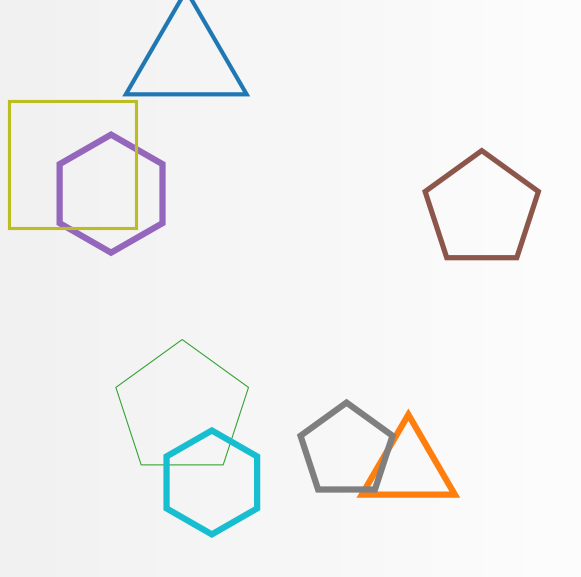[{"shape": "triangle", "thickness": 2, "radius": 0.6, "center": [0.32, 0.896]}, {"shape": "triangle", "thickness": 3, "radius": 0.46, "center": [0.703, 0.189]}, {"shape": "pentagon", "thickness": 0.5, "radius": 0.6, "center": [0.313, 0.291]}, {"shape": "hexagon", "thickness": 3, "radius": 0.51, "center": [0.191, 0.664]}, {"shape": "pentagon", "thickness": 2.5, "radius": 0.51, "center": [0.829, 0.636]}, {"shape": "pentagon", "thickness": 3, "radius": 0.42, "center": [0.596, 0.219]}, {"shape": "square", "thickness": 1.5, "radius": 0.55, "center": [0.125, 0.714]}, {"shape": "hexagon", "thickness": 3, "radius": 0.45, "center": [0.364, 0.164]}]